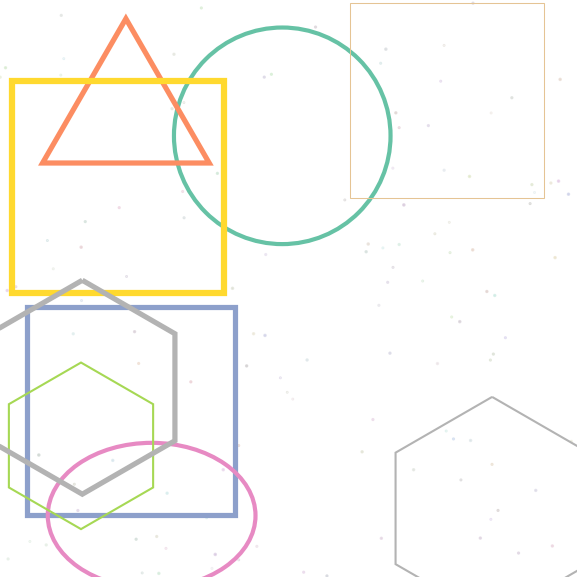[{"shape": "circle", "thickness": 2, "radius": 0.94, "center": [0.489, 0.764]}, {"shape": "triangle", "thickness": 2.5, "radius": 0.83, "center": [0.218, 0.8]}, {"shape": "square", "thickness": 2.5, "radius": 0.9, "center": [0.227, 0.287]}, {"shape": "oval", "thickness": 2, "radius": 0.9, "center": [0.263, 0.106]}, {"shape": "hexagon", "thickness": 1, "radius": 0.72, "center": [0.14, 0.227]}, {"shape": "square", "thickness": 3, "radius": 0.92, "center": [0.204, 0.675]}, {"shape": "square", "thickness": 0.5, "radius": 0.84, "center": [0.774, 0.825]}, {"shape": "hexagon", "thickness": 1, "radius": 0.97, "center": [0.852, 0.119]}, {"shape": "hexagon", "thickness": 2.5, "radius": 0.93, "center": [0.143, 0.329]}]